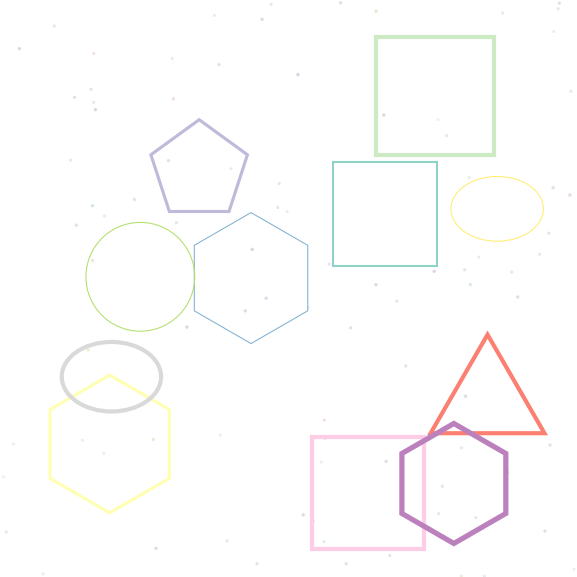[{"shape": "square", "thickness": 1, "radius": 0.45, "center": [0.666, 0.628]}, {"shape": "hexagon", "thickness": 1.5, "radius": 0.6, "center": [0.19, 0.23]}, {"shape": "pentagon", "thickness": 1.5, "radius": 0.44, "center": [0.345, 0.704]}, {"shape": "triangle", "thickness": 2, "radius": 0.57, "center": [0.844, 0.306]}, {"shape": "hexagon", "thickness": 0.5, "radius": 0.57, "center": [0.435, 0.518]}, {"shape": "circle", "thickness": 0.5, "radius": 0.47, "center": [0.243, 0.52]}, {"shape": "square", "thickness": 2, "radius": 0.48, "center": [0.637, 0.146]}, {"shape": "oval", "thickness": 2, "radius": 0.43, "center": [0.193, 0.347]}, {"shape": "hexagon", "thickness": 2.5, "radius": 0.52, "center": [0.786, 0.162]}, {"shape": "square", "thickness": 2, "radius": 0.51, "center": [0.754, 0.834]}, {"shape": "oval", "thickness": 0.5, "radius": 0.4, "center": [0.861, 0.638]}]